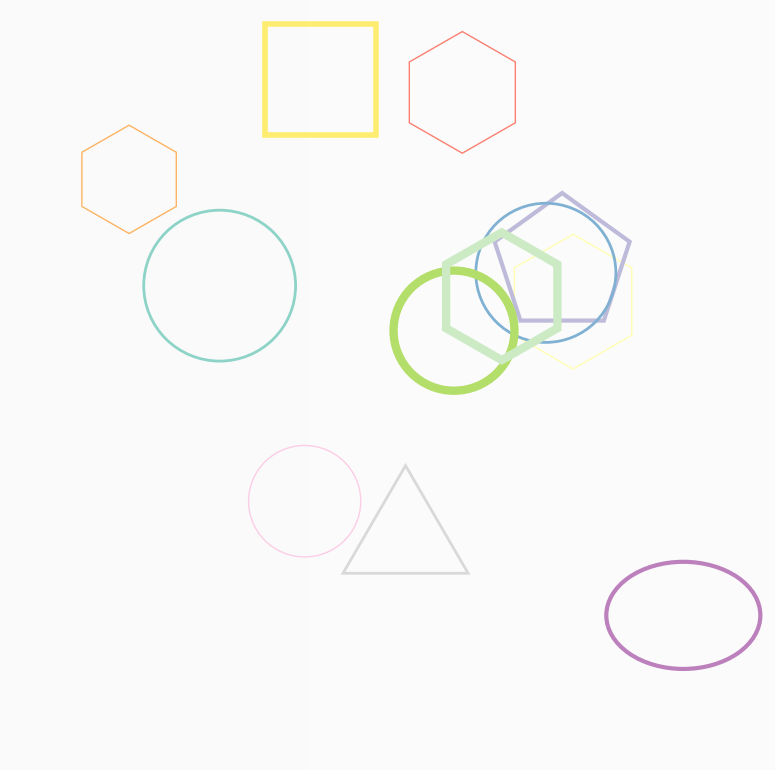[{"shape": "circle", "thickness": 1, "radius": 0.49, "center": [0.283, 0.629]}, {"shape": "hexagon", "thickness": 0.5, "radius": 0.44, "center": [0.739, 0.608]}, {"shape": "pentagon", "thickness": 1.5, "radius": 0.46, "center": [0.725, 0.658]}, {"shape": "hexagon", "thickness": 0.5, "radius": 0.39, "center": [0.597, 0.88]}, {"shape": "circle", "thickness": 1, "radius": 0.45, "center": [0.704, 0.646]}, {"shape": "hexagon", "thickness": 0.5, "radius": 0.35, "center": [0.167, 0.767]}, {"shape": "circle", "thickness": 3, "radius": 0.39, "center": [0.586, 0.571]}, {"shape": "circle", "thickness": 0.5, "radius": 0.36, "center": [0.393, 0.349]}, {"shape": "triangle", "thickness": 1, "radius": 0.47, "center": [0.523, 0.302]}, {"shape": "oval", "thickness": 1.5, "radius": 0.5, "center": [0.882, 0.201]}, {"shape": "hexagon", "thickness": 3, "radius": 0.41, "center": [0.647, 0.615]}, {"shape": "square", "thickness": 2, "radius": 0.36, "center": [0.413, 0.897]}]